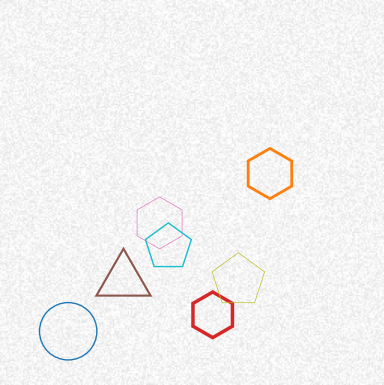[{"shape": "circle", "thickness": 1, "radius": 0.37, "center": [0.177, 0.14]}, {"shape": "hexagon", "thickness": 2, "radius": 0.33, "center": [0.701, 0.549]}, {"shape": "hexagon", "thickness": 2.5, "radius": 0.3, "center": [0.552, 0.182]}, {"shape": "triangle", "thickness": 1.5, "radius": 0.41, "center": [0.321, 0.273]}, {"shape": "hexagon", "thickness": 0.5, "radius": 0.34, "center": [0.415, 0.421]}, {"shape": "pentagon", "thickness": 0.5, "radius": 0.36, "center": [0.619, 0.272]}, {"shape": "pentagon", "thickness": 1, "radius": 0.31, "center": [0.437, 0.358]}]